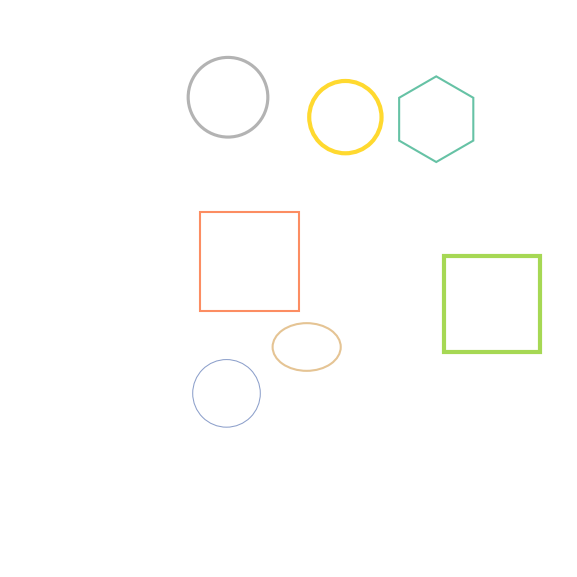[{"shape": "hexagon", "thickness": 1, "radius": 0.37, "center": [0.755, 0.793]}, {"shape": "square", "thickness": 1, "radius": 0.43, "center": [0.432, 0.547]}, {"shape": "circle", "thickness": 0.5, "radius": 0.29, "center": [0.392, 0.318]}, {"shape": "square", "thickness": 2, "radius": 0.41, "center": [0.852, 0.473]}, {"shape": "circle", "thickness": 2, "radius": 0.31, "center": [0.598, 0.796]}, {"shape": "oval", "thickness": 1, "radius": 0.29, "center": [0.531, 0.398]}, {"shape": "circle", "thickness": 1.5, "radius": 0.34, "center": [0.395, 0.831]}]